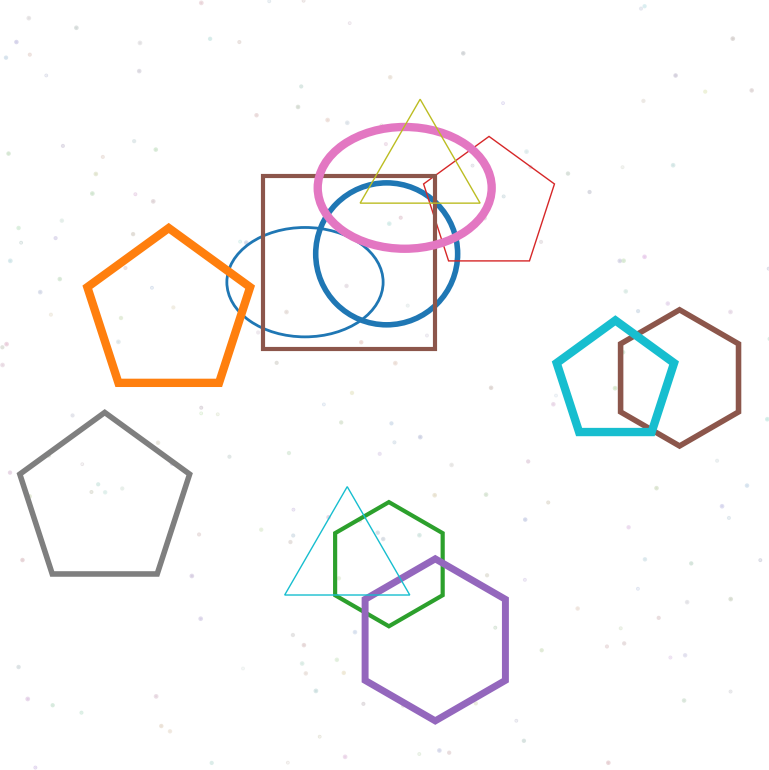[{"shape": "circle", "thickness": 2, "radius": 0.46, "center": [0.502, 0.67]}, {"shape": "oval", "thickness": 1, "radius": 0.51, "center": [0.396, 0.634]}, {"shape": "pentagon", "thickness": 3, "radius": 0.56, "center": [0.219, 0.593]}, {"shape": "hexagon", "thickness": 1.5, "radius": 0.4, "center": [0.505, 0.267]}, {"shape": "pentagon", "thickness": 0.5, "radius": 0.45, "center": [0.635, 0.733]}, {"shape": "hexagon", "thickness": 2.5, "radius": 0.53, "center": [0.565, 0.169]}, {"shape": "square", "thickness": 1.5, "radius": 0.56, "center": [0.453, 0.659]}, {"shape": "hexagon", "thickness": 2, "radius": 0.44, "center": [0.883, 0.509]}, {"shape": "oval", "thickness": 3, "radius": 0.56, "center": [0.526, 0.756]}, {"shape": "pentagon", "thickness": 2, "radius": 0.58, "center": [0.136, 0.348]}, {"shape": "triangle", "thickness": 0.5, "radius": 0.45, "center": [0.546, 0.781]}, {"shape": "pentagon", "thickness": 3, "radius": 0.4, "center": [0.799, 0.504]}, {"shape": "triangle", "thickness": 0.5, "radius": 0.47, "center": [0.451, 0.274]}]